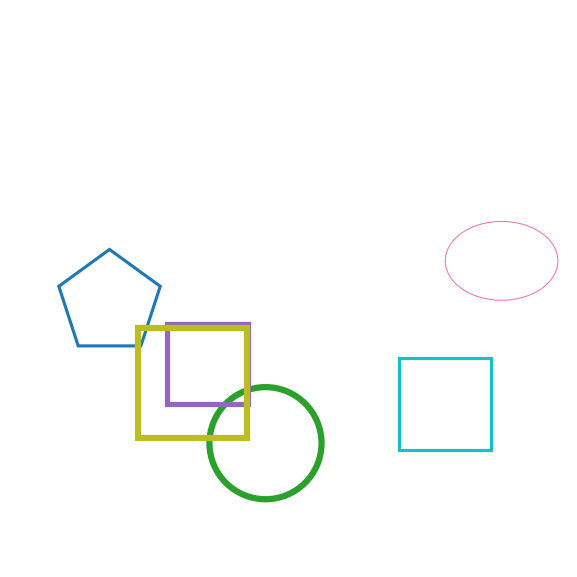[{"shape": "pentagon", "thickness": 1.5, "radius": 0.46, "center": [0.19, 0.475]}, {"shape": "circle", "thickness": 3, "radius": 0.49, "center": [0.46, 0.232]}, {"shape": "square", "thickness": 2.5, "radius": 0.35, "center": [0.359, 0.369]}, {"shape": "oval", "thickness": 0.5, "radius": 0.49, "center": [0.869, 0.547]}, {"shape": "square", "thickness": 3, "radius": 0.47, "center": [0.333, 0.336]}, {"shape": "square", "thickness": 1.5, "radius": 0.4, "center": [0.77, 0.299]}]